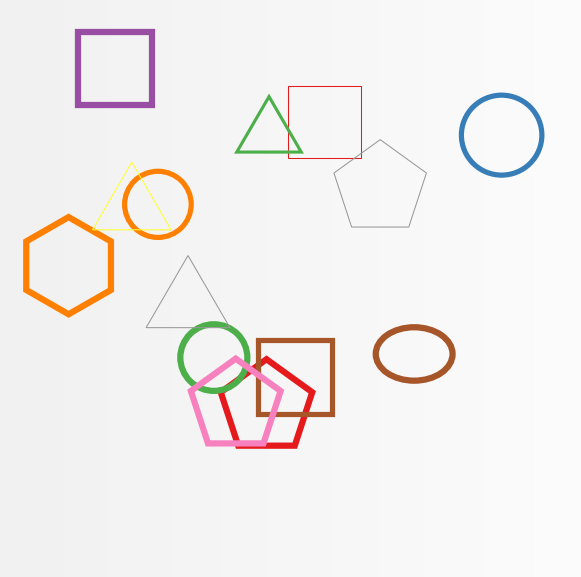[{"shape": "pentagon", "thickness": 3, "radius": 0.41, "center": [0.458, 0.294]}, {"shape": "square", "thickness": 0.5, "radius": 0.31, "center": [0.558, 0.788]}, {"shape": "circle", "thickness": 2.5, "radius": 0.35, "center": [0.863, 0.765]}, {"shape": "triangle", "thickness": 1.5, "radius": 0.32, "center": [0.463, 0.768]}, {"shape": "circle", "thickness": 3, "radius": 0.29, "center": [0.368, 0.38]}, {"shape": "square", "thickness": 3, "radius": 0.32, "center": [0.198, 0.881]}, {"shape": "hexagon", "thickness": 3, "radius": 0.42, "center": [0.118, 0.539]}, {"shape": "circle", "thickness": 2.5, "radius": 0.29, "center": [0.272, 0.645]}, {"shape": "triangle", "thickness": 0.5, "radius": 0.39, "center": [0.227, 0.64]}, {"shape": "oval", "thickness": 3, "radius": 0.33, "center": [0.713, 0.386]}, {"shape": "square", "thickness": 2.5, "radius": 0.32, "center": [0.507, 0.346]}, {"shape": "pentagon", "thickness": 3, "radius": 0.41, "center": [0.406, 0.297]}, {"shape": "pentagon", "thickness": 0.5, "radius": 0.42, "center": [0.654, 0.674]}, {"shape": "triangle", "thickness": 0.5, "radius": 0.42, "center": [0.323, 0.473]}]